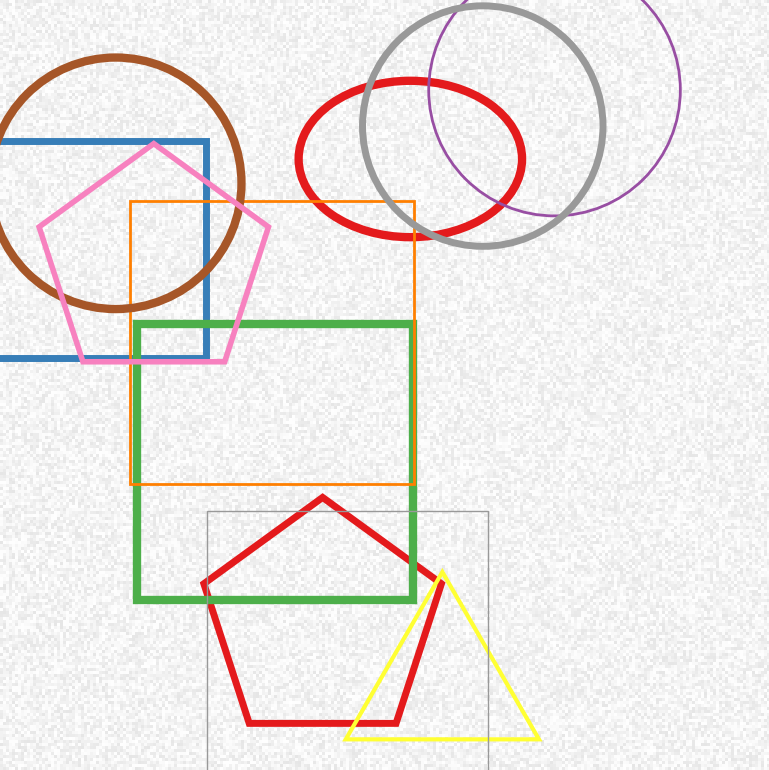[{"shape": "pentagon", "thickness": 2.5, "radius": 0.81, "center": [0.419, 0.192]}, {"shape": "oval", "thickness": 3, "radius": 0.73, "center": [0.533, 0.794]}, {"shape": "square", "thickness": 2.5, "radius": 0.7, "center": [0.127, 0.676]}, {"shape": "square", "thickness": 3, "radius": 0.9, "center": [0.358, 0.4]}, {"shape": "circle", "thickness": 1, "radius": 0.82, "center": [0.72, 0.883]}, {"shape": "square", "thickness": 1, "radius": 0.92, "center": [0.353, 0.555]}, {"shape": "triangle", "thickness": 1.5, "radius": 0.72, "center": [0.575, 0.112]}, {"shape": "circle", "thickness": 3, "radius": 0.82, "center": [0.15, 0.762]}, {"shape": "pentagon", "thickness": 2, "radius": 0.78, "center": [0.2, 0.657]}, {"shape": "square", "thickness": 0.5, "radius": 0.91, "center": [0.451, 0.153]}, {"shape": "circle", "thickness": 2.5, "radius": 0.78, "center": [0.627, 0.836]}]